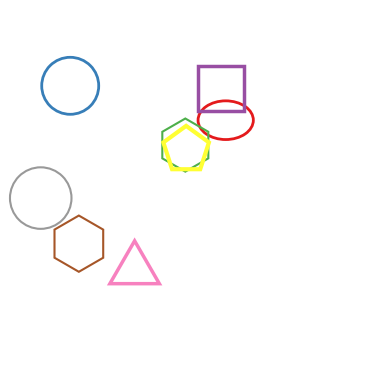[{"shape": "oval", "thickness": 2, "radius": 0.36, "center": [0.586, 0.688]}, {"shape": "circle", "thickness": 2, "radius": 0.37, "center": [0.182, 0.777]}, {"shape": "hexagon", "thickness": 1.5, "radius": 0.34, "center": [0.481, 0.623]}, {"shape": "square", "thickness": 2.5, "radius": 0.3, "center": [0.574, 0.77]}, {"shape": "pentagon", "thickness": 3, "radius": 0.31, "center": [0.483, 0.611]}, {"shape": "hexagon", "thickness": 1.5, "radius": 0.37, "center": [0.205, 0.367]}, {"shape": "triangle", "thickness": 2.5, "radius": 0.37, "center": [0.35, 0.3]}, {"shape": "circle", "thickness": 1.5, "radius": 0.4, "center": [0.106, 0.486]}]